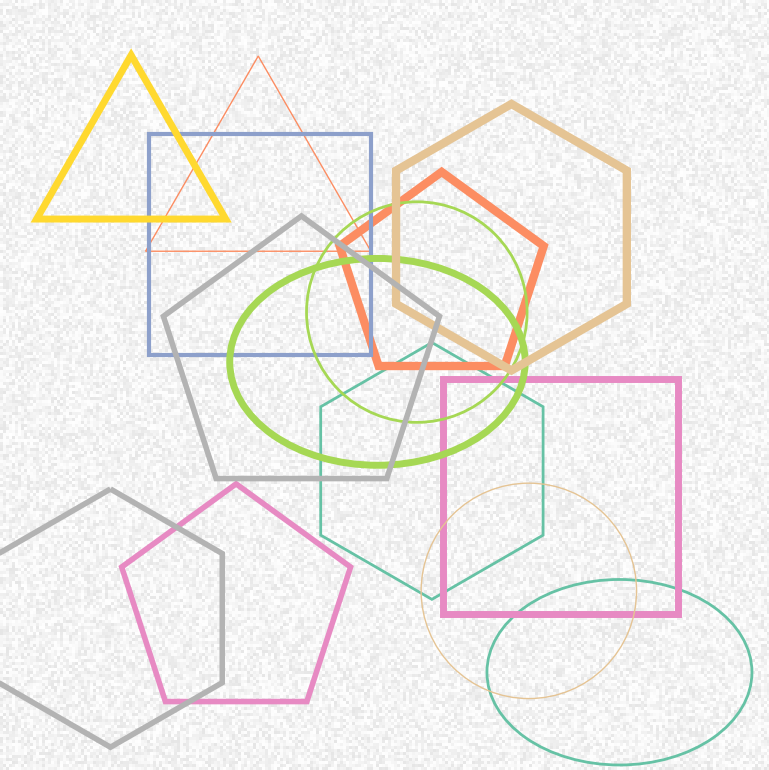[{"shape": "hexagon", "thickness": 1, "radius": 0.83, "center": [0.561, 0.388]}, {"shape": "oval", "thickness": 1, "radius": 0.86, "center": [0.804, 0.127]}, {"shape": "pentagon", "thickness": 3, "radius": 0.7, "center": [0.574, 0.637]}, {"shape": "triangle", "thickness": 0.5, "radius": 0.84, "center": [0.335, 0.758]}, {"shape": "square", "thickness": 1.5, "radius": 0.72, "center": [0.338, 0.682]}, {"shape": "pentagon", "thickness": 2, "radius": 0.78, "center": [0.307, 0.215]}, {"shape": "square", "thickness": 2.5, "radius": 0.76, "center": [0.728, 0.355]}, {"shape": "oval", "thickness": 2.5, "radius": 0.96, "center": [0.49, 0.53]}, {"shape": "circle", "thickness": 1, "radius": 0.72, "center": [0.541, 0.595]}, {"shape": "triangle", "thickness": 2.5, "radius": 0.71, "center": [0.17, 0.786]}, {"shape": "hexagon", "thickness": 3, "radius": 0.87, "center": [0.664, 0.692]}, {"shape": "circle", "thickness": 0.5, "radius": 0.7, "center": [0.687, 0.233]}, {"shape": "hexagon", "thickness": 2, "radius": 0.84, "center": [0.143, 0.197]}, {"shape": "pentagon", "thickness": 2, "radius": 0.94, "center": [0.391, 0.531]}]